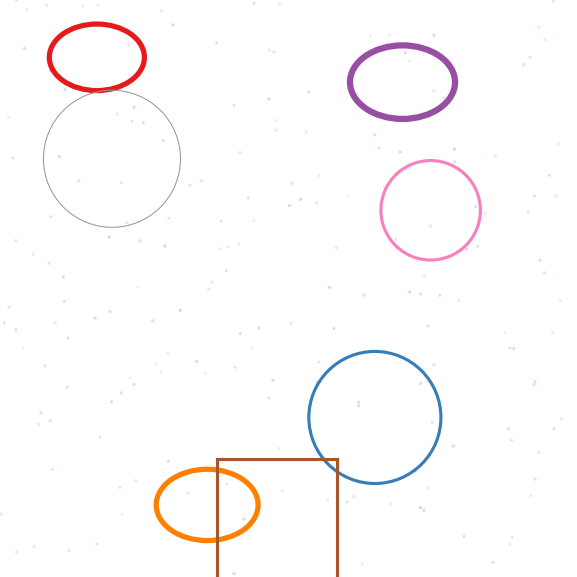[{"shape": "oval", "thickness": 2.5, "radius": 0.41, "center": [0.168, 0.9]}, {"shape": "circle", "thickness": 1.5, "radius": 0.57, "center": [0.649, 0.276]}, {"shape": "oval", "thickness": 3, "radius": 0.45, "center": [0.697, 0.857]}, {"shape": "oval", "thickness": 2.5, "radius": 0.44, "center": [0.359, 0.125]}, {"shape": "square", "thickness": 1.5, "radius": 0.52, "center": [0.48, 0.101]}, {"shape": "circle", "thickness": 1.5, "radius": 0.43, "center": [0.746, 0.635]}, {"shape": "circle", "thickness": 0.5, "radius": 0.59, "center": [0.194, 0.724]}]